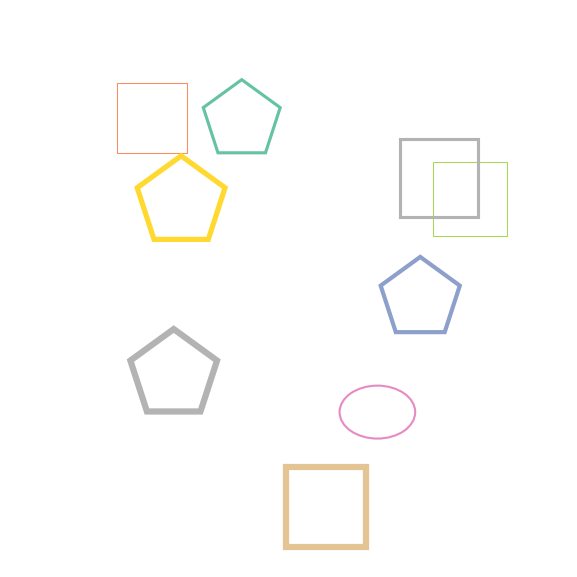[{"shape": "pentagon", "thickness": 1.5, "radius": 0.35, "center": [0.419, 0.791]}, {"shape": "square", "thickness": 0.5, "radius": 0.3, "center": [0.263, 0.794]}, {"shape": "pentagon", "thickness": 2, "radius": 0.36, "center": [0.728, 0.482]}, {"shape": "oval", "thickness": 1, "radius": 0.33, "center": [0.653, 0.286]}, {"shape": "square", "thickness": 0.5, "radius": 0.32, "center": [0.814, 0.654]}, {"shape": "pentagon", "thickness": 2.5, "radius": 0.4, "center": [0.314, 0.649]}, {"shape": "square", "thickness": 3, "radius": 0.35, "center": [0.565, 0.121]}, {"shape": "square", "thickness": 1.5, "radius": 0.34, "center": [0.76, 0.691]}, {"shape": "pentagon", "thickness": 3, "radius": 0.39, "center": [0.301, 0.35]}]